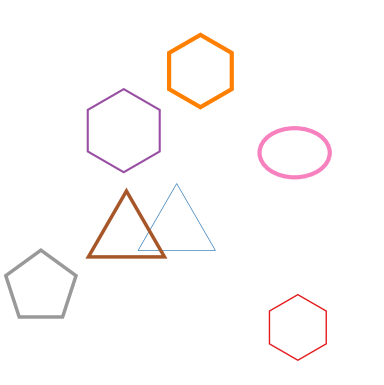[{"shape": "hexagon", "thickness": 1, "radius": 0.43, "center": [0.774, 0.149]}, {"shape": "triangle", "thickness": 0.5, "radius": 0.58, "center": [0.459, 0.407]}, {"shape": "hexagon", "thickness": 1.5, "radius": 0.54, "center": [0.321, 0.661]}, {"shape": "hexagon", "thickness": 3, "radius": 0.47, "center": [0.521, 0.816]}, {"shape": "triangle", "thickness": 2.5, "radius": 0.57, "center": [0.328, 0.39]}, {"shape": "oval", "thickness": 3, "radius": 0.46, "center": [0.765, 0.603]}, {"shape": "pentagon", "thickness": 2.5, "radius": 0.48, "center": [0.106, 0.254]}]